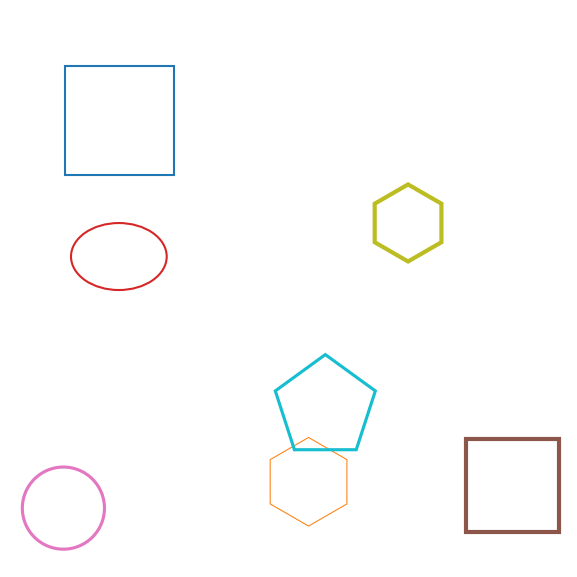[{"shape": "square", "thickness": 1, "radius": 0.47, "center": [0.207, 0.79]}, {"shape": "hexagon", "thickness": 0.5, "radius": 0.38, "center": [0.534, 0.165]}, {"shape": "oval", "thickness": 1, "radius": 0.41, "center": [0.206, 0.555]}, {"shape": "square", "thickness": 2, "radius": 0.4, "center": [0.887, 0.158]}, {"shape": "circle", "thickness": 1.5, "radius": 0.36, "center": [0.11, 0.119]}, {"shape": "hexagon", "thickness": 2, "radius": 0.33, "center": [0.707, 0.613]}, {"shape": "pentagon", "thickness": 1.5, "radius": 0.46, "center": [0.563, 0.294]}]